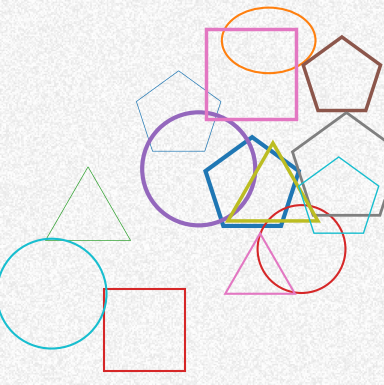[{"shape": "pentagon", "thickness": 3, "radius": 0.64, "center": [0.655, 0.516]}, {"shape": "pentagon", "thickness": 0.5, "radius": 0.58, "center": [0.464, 0.701]}, {"shape": "oval", "thickness": 1.5, "radius": 0.61, "center": [0.698, 0.895]}, {"shape": "triangle", "thickness": 0.5, "radius": 0.64, "center": [0.229, 0.439]}, {"shape": "circle", "thickness": 1.5, "radius": 0.57, "center": [0.783, 0.353]}, {"shape": "square", "thickness": 1.5, "radius": 0.53, "center": [0.374, 0.143]}, {"shape": "circle", "thickness": 3, "radius": 0.73, "center": [0.516, 0.561]}, {"shape": "pentagon", "thickness": 2.5, "radius": 0.53, "center": [0.888, 0.798]}, {"shape": "square", "thickness": 2.5, "radius": 0.59, "center": [0.652, 0.808]}, {"shape": "triangle", "thickness": 1.5, "radius": 0.52, "center": [0.676, 0.289]}, {"shape": "pentagon", "thickness": 2, "radius": 0.74, "center": [0.9, 0.56]}, {"shape": "triangle", "thickness": 2.5, "radius": 0.68, "center": [0.709, 0.494]}, {"shape": "pentagon", "thickness": 1, "radius": 0.55, "center": [0.88, 0.483]}, {"shape": "circle", "thickness": 1.5, "radius": 0.71, "center": [0.134, 0.237]}]